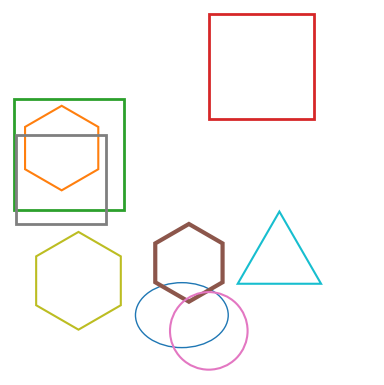[{"shape": "oval", "thickness": 1, "radius": 0.6, "center": [0.472, 0.181]}, {"shape": "hexagon", "thickness": 1.5, "radius": 0.55, "center": [0.16, 0.615]}, {"shape": "square", "thickness": 2, "radius": 0.72, "center": [0.179, 0.599]}, {"shape": "square", "thickness": 2, "radius": 0.69, "center": [0.68, 0.827]}, {"shape": "hexagon", "thickness": 3, "radius": 0.5, "center": [0.491, 0.317]}, {"shape": "circle", "thickness": 1.5, "radius": 0.5, "center": [0.542, 0.141]}, {"shape": "square", "thickness": 2, "radius": 0.58, "center": [0.158, 0.533]}, {"shape": "hexagon", "thickness": 1.5, "radius": 0.63, "center": [0.204, 0.271]}, {"shape": "triangle", "thickness": 1.5, "radius": 0.62, "center": [0.726, 0.325]}]